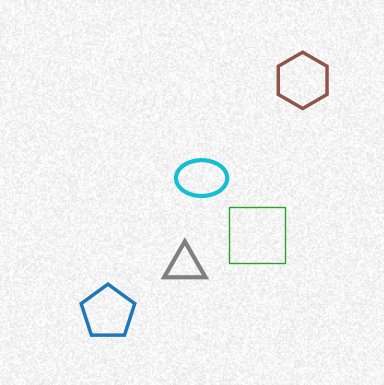[{"shape": "pentagon", "thickness": 2.5, "radius": 0.37, "center": [0.28, 0.189]}, {"shape": "square", "thickness": 1, "radius": 0.36, "center": [0.667, 0.389]}, {"shape": "hexagon", "thickness": 2.5, "radius": 0.37, "center": [0.786, 0.791]}, {"shape": "triangle", "thickness": 3, "radius": 0.31, "center": [0.48, 0.311]}, {"shape": "oval", "thickness": 3, "radius": 0.33, "center": [0.524, 0.537]}]